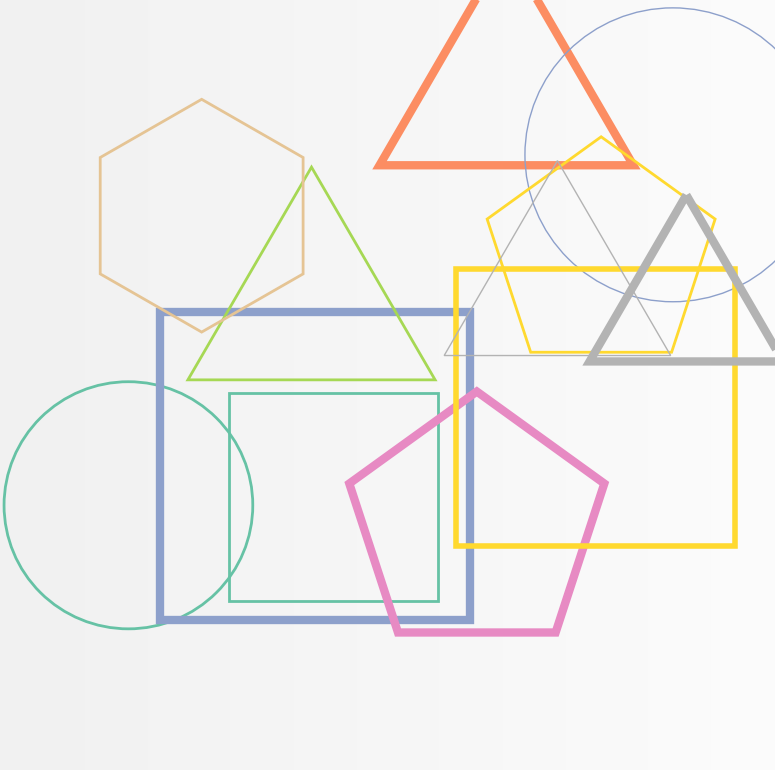[{"shape": "circle", "thickness": 1, "radius": 0.8, "center": [0.166, 0.344]}, {"shape": "square", "thickness": 1, "radius": 0.68, "center": [0.431, 0.355]}, {"shape": "triangle", "thickness": 3, "radius": 0.95, "center": [0.653, 0.88]}, {"shape": "circle", "thickness": 0.5, "radius": 0.95, "center": [0.868, 0.799]}, {"shape": "square", "thickness": 3, "radius": 1.0, "center": [0.407, 0.394]}, {"shape": "pentagon", "thickness": 3, "radius": 0.86, "center": [0.615, 0.319]}, {"shape": "triangle", "thickness": 1, "radius": 0.92, "center": [0.402, 0.599]}, {"shape": "square", "thickness": 2, "radius": 0.9, "center": [0.769, 0.47]}, {"shape": "pentagon", "thickness": 1, "radius": 0.77, "center": [0.776, 0.668]}, {"shape": "hexagon", "thickness": 1, "radius": 0.76, "center": [0.26, 0.72]}, {"shape": "triangle", "thickness": 3, "radius": 0.72, "center": [0.886, 0.603]}, {"shape": "triangle", "thickness": 0.5, "radius": 0.84, "center": [0.719, 0.623]}]